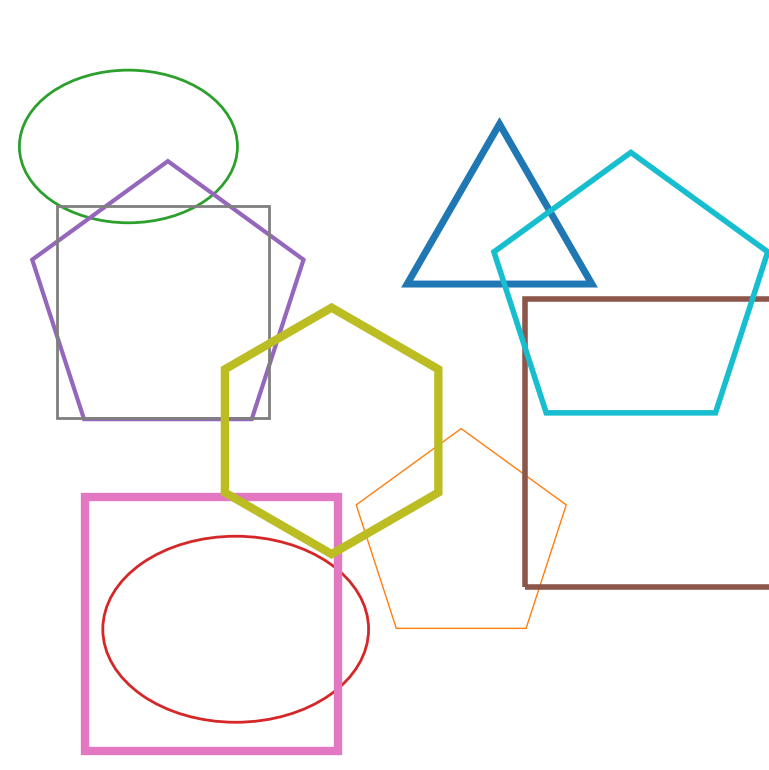[{"shape": "triangle", "thickness": 2.5, "radius": 0.69, "center": [0.649, 0.7]}, {"shape": "pentagon", "thickness": 0.5, "radius": 0.72, "center": [0.599, 0.3]}, {"shape": "oval", "thickness": 1, "radius": 0.71, "center": [0.167, 0.81]}, {"shape": "oval", "thickness": 1, "radius": 0.86, "center": [0.306, 0.183]}, {"shape": "pentagon", "thickness": 1.5, "radius": 0.93, "center": [0.218, 0.605]}, {"shape": "square", "thickness": 2, "radius": 0.93, "center": [0.868, 0.424]}, {"shape": "square", "thickness": 3, "radius": 0.82, "center": [0.275, 0.19]}, {"shape": "square", "thickness": 1, "radius": 0.69, "center": [0.212, 0.595]}, {"shape": "hexagon", "thickness": 3, "radius": 0.8, "center": [0.431, 0.44]}, {"shape": "pentagon", "thickness": 2, "radius": 0.93, "center": [0.819, 0.615]}]